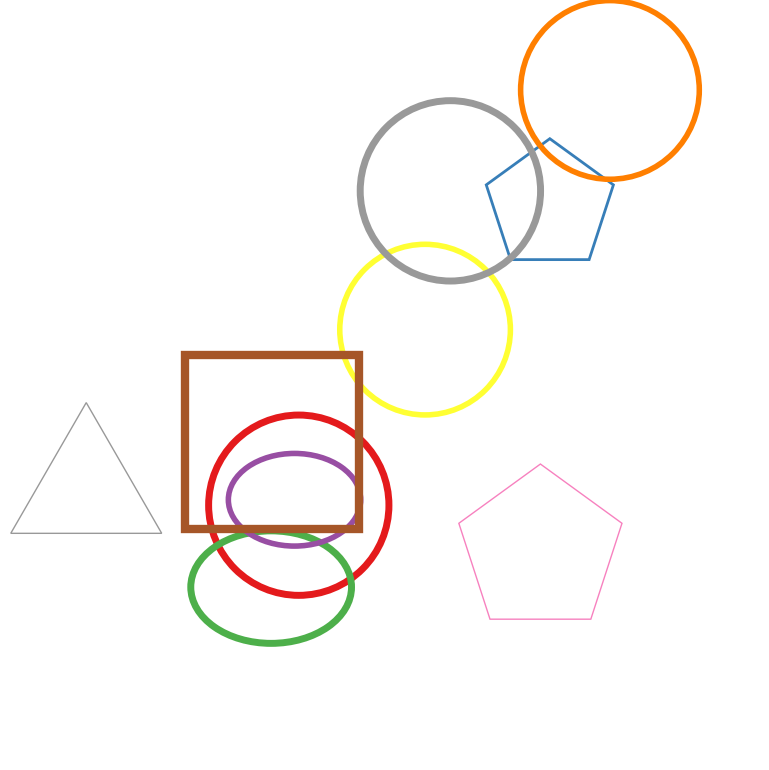[{"shape": "circle", "thickness": 2.5, "radius": 0.59, "center": [0.388, 0.344]}, {"shape": "pentagon", "thickness": 1, "radius": 0.43, "center": [0.714, 0.733]}, {"shape": "oval", "thickness": 2.5, "radius": 0.52, "center": [0.352, 0.238]}, {"shape": "oval", "thickness": 2, "radius": 0.43, "center": [0.382, 0.351]}, {"shape": "circle", "thickness": 2, "radius": 0.58, "center": [0.792, 0.883]}, {"shape": "circle", "thickness": 2, "radius": 0.55, "center": [0.552, 0.572]}, {"shape": "square", "thickness": 3, "radius": 0.57, "center": [0.353, 0.426]}, {"shape": "pentagon", "thickness": 0.5, "radius": 0.56, "center": [0.702, 0.286]}, {"shape": "circle", "thickness": 2.5, "radius": 0.59, "center": [0.585, 0.752]}, {"shape": "triangle", "thickness": 0.5, "radius": 0.57, "center": [0.112, 0.364]}]